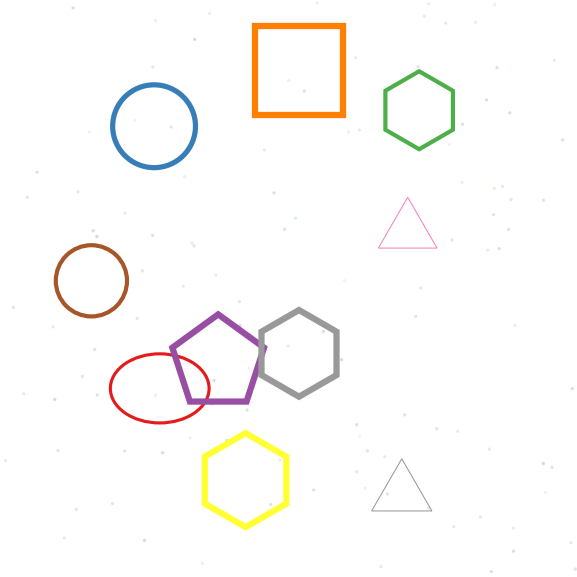[{"shape": "oval", "thickness": 1.5, "radius": 0.43, "center": [0.277, 0.327]}, {"shape": "circle", "thickness": 2.5, "radius": 0.36, "center": [0.267, 0.781]}, {"shape": "hexagon", "thickness": 2, "radius": 0.34, "center": [0.726, 0.808]}, {"shape": "pentagon", "thickness": 3, "radius": 0.42, "center": [0.378, 0.371]}, {"shape": "square", "thickness": 3, "radius": 0.38, "center": [0.518, 0.877]}, {"shape": "hexagon", "thickness": 3, "radius": 0.41, "center": [0.425, 0.168]}, {"shape": "circle", "thickness": 2, "radius": 0.31, "center": [0.158, 0.513]}, {"shape": "triangle", "thickness": 0.5, "radius": 0.29, "center": [0.706, 0.599]}, {"shape": "hexagon", "thickness": 3, "radius": 0.38, "center": [0.518, 0.387]}, {"shape": "triangle", "thickness": 0.5, "radius": 0.3, "center": [0.696, 0.144]}]